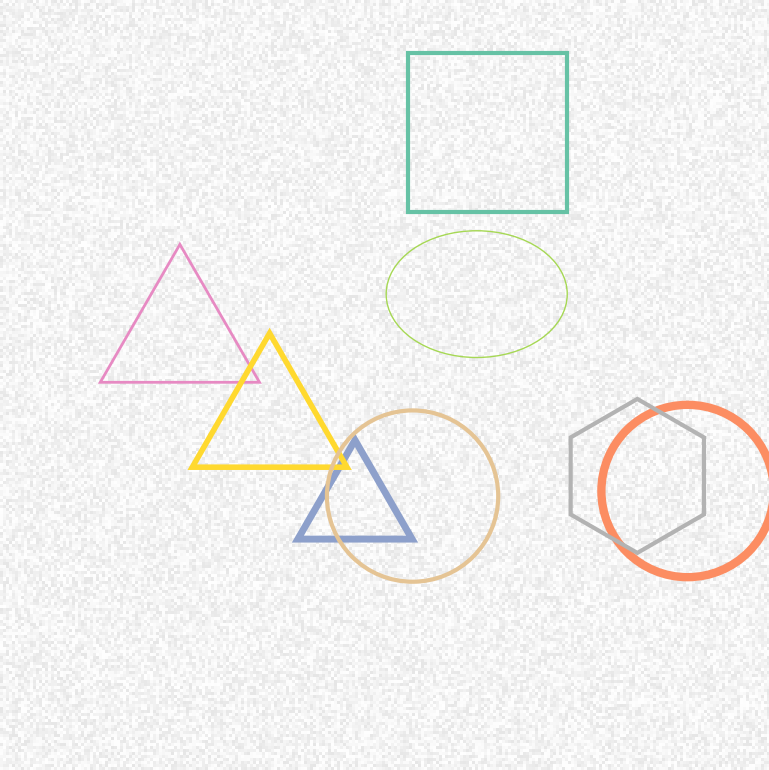[{"shape": "square", "thickness": 1.5, "radius": 0.52, "center": [0.633, 0.828]}, {"shape": "circle", "thickness": 3, "radius": 0.56, "center": [0.893, 0.362]}, {"shape": "triangle", "thickness": 2.5, "radius": 0.43, "center": [0.461, 0.343]}, {"shape": "triangle", "thickness": 1, "radius": 0.6, "center": [0.234, 0.563]}, {"shape": "oval", "thickness": 0.5, "radius": 0.59, "center": [0.619, 0.618]}, {"shape": "triangle", "thickness": 2, "radius": 0.58, "center": [0.35, 0.451]}, {"shape": "circle", "thickness": 1.5, "radius": 0.56, "center": [0.536, 0.356]}, {"shape": "hexagon", "thickness": 1.5, "radius": 0.5, "center": [0.828, 0.382]}]